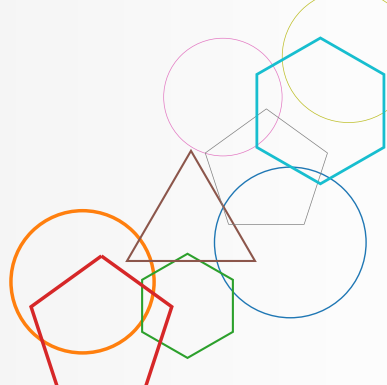[{"shape": "circle", "thickness": 1, "radius": 0.98, "center": [0.749, 0.37]}, {"shape": "circle", "thickness": 2.5, "radius": 0.92, "center": [0.213, 0.268]}, {"shape": "hexagon", "thickness": 1.5, "radius": 0.68, "center": [0.484, 0.206]}, {"shape": "pentagon", "thickness": 2.5, "radius": 0.95, "center": [0.262, 0.144]}, {"shape": "triangle", "thickness": 1.5, "radius": 0.95, "center": [0.493, 0.418]}, {"shape": "circle", "thickness": 0.5, "radius": 0.76, "center": [0.575, 0.748]}, {"shape": "pentagon", "thickness": 0.5, "radius": 0.83, "center": [0.687, 0.551]}, {"shape": "circle", "thickness": 0.5, "radius": 0.86, "center": [0.9, 0.853]}, {"shape": "hexagon", "thickness": 2, "radius": 0.95, "center": [0.827, 0.712]}]